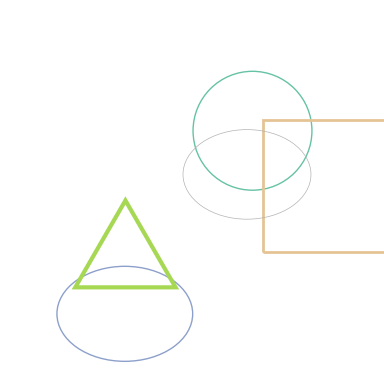[{"shape": "circle", "thickness": 1, "radius": 0.77, "center": [0.656, 0.66]}, {"shape": "oval", "thickness": 1, "radius": 0.88, "center": [0.324, 0.185]}, {"shape": "triangle", "thickness": 3, "radius": 0.75, "center": [0.326, 0.329]}, {"shape": "square", "thickness": 2, "radius": 0.86, "center": [0.854, 0.517]}, {"shape": "oval", "thickness": 0.5, "radius": 0.83, "center": [0.642, 0.547]}]